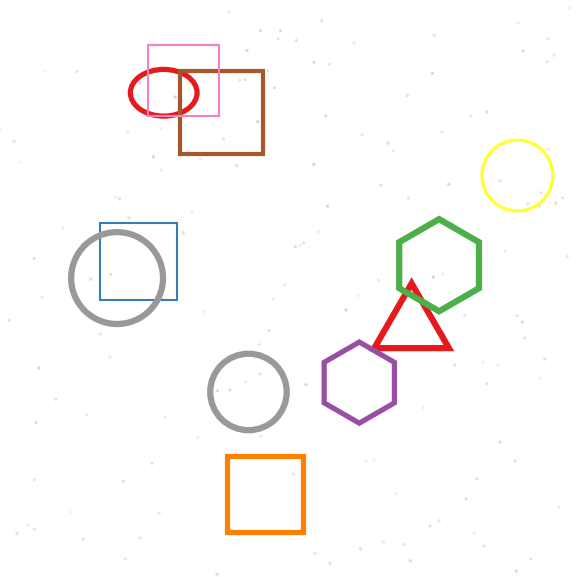[{"shape": "triangle", "thickness": 3, "radius": 0.37, "center": [0.713, 0.434]}, {"shape": "oval", "thickness": 2.5, "radius": 0.29, "center": [0.283, 0.839]}, {"shape": "square", "thickness": 1, "radius": 0.34, "center": [0.24, 0.546]}, {"shape": "hexagon", "thickness": 3, "radius": 0.4, "center": [0.76, 0.54]}, {"shape": "hexagon", "thickness": 2.5, "radius": 0.35, "center": [0.622, 0.337]}, {"shape": "square", "thickness": 2.5, "radius": 0.33, "center": [0.459, 0.143]}, {"shape": "circle", "thickness": 1.5, "radius": 0.31, "center": [0.896, 0.695]}, {"shape": "square", "thickness": 2, "radius": 0.36, "center": [0.383, 0.805]}, {"shape": "square", "thickness": 1, "radius": 0.31, "center": [0.317, 0.86]}, {"shape": "circle", "thickness": 3, "radius": 0.33, "center": [0.43, 0.32]}, {"shape": "circle", "thickness": 3, "radius": 0.4, "center": [0.203, 0.518]}]